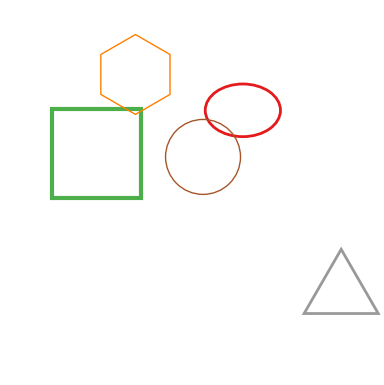[{"shape": "oval", "thickness": 2, "radius": 0.49, "center": [0.631, 0.713]}, {"shape": "square", "thickness": 3, "radius": 0.58, "center": [0.251, 0.6]}, {"shape": "hexagon", "thickness": 1, "radius": 0.52, "center": [0.352, 0.807]}, {"shape": "circle", "thickness": 1, "radius": 0.49, "center": [0.527, 0.592]}, {"shape": "triangle", "thickness": 2, "radius": 0.56, "center": [0.886, 0.241]}]